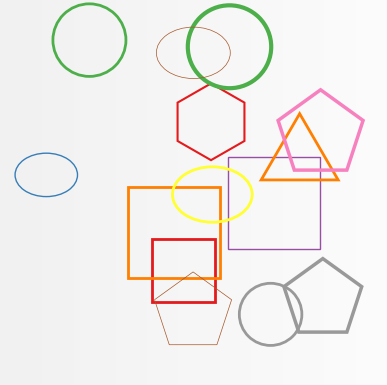[{"shape": "hexagon", "thickness": 1.5, "radius": 0.5, "center": [0.545, 0.684]}, {"shape": "square", "thickness": 2, "radius": 0.4, "center": [0.473, 0.297]}, {"shape": "oval", "thickness": 1, "radius": 0.4, "center": [0.119, 0.546]}, {"shape": "circle", "thickness": 2, "radius": 0.47, "center": [0.231, 0.896]}, {"shape": "circle", "thickness": 3, "radius": 0.54, "center": [0.592, 0.879]}, {"shape": "square", "thickness": 1, "radius": 0.6, "center": [0.707, 0.472]}, {"shape": "triangle", "thickness": 2, "radius": 0.57, "center": [0.773, 0.59]}, {"shape": "square", "thickness": 2, "radius": 0.59, "center": [0.449, 0.397]}, {"shape": "oval", "thickness": 2, "radius": 0.51, "center": [0.548, 0.495]}, {"shape": "pentagon", "thickness": 0.5, "radius": 0.52, "center": [0.498, 0.189]}, {"shape": "oval", "thickness": 0.5, "radius": 0.48, "center": [0.499, 0.863]}, {"shape": "pentagon", "thickness": 2.5, "radius": 0.58, "center": [0.827, 0.651]}, {"shape": "circle", "thickness": 2, "radius": 0.4, "center": [0.698, 0.183]}, {"shape": "pentagon", "thickness": 2.5, "radius": 0.53, "center": [0.833, 0.223]}]